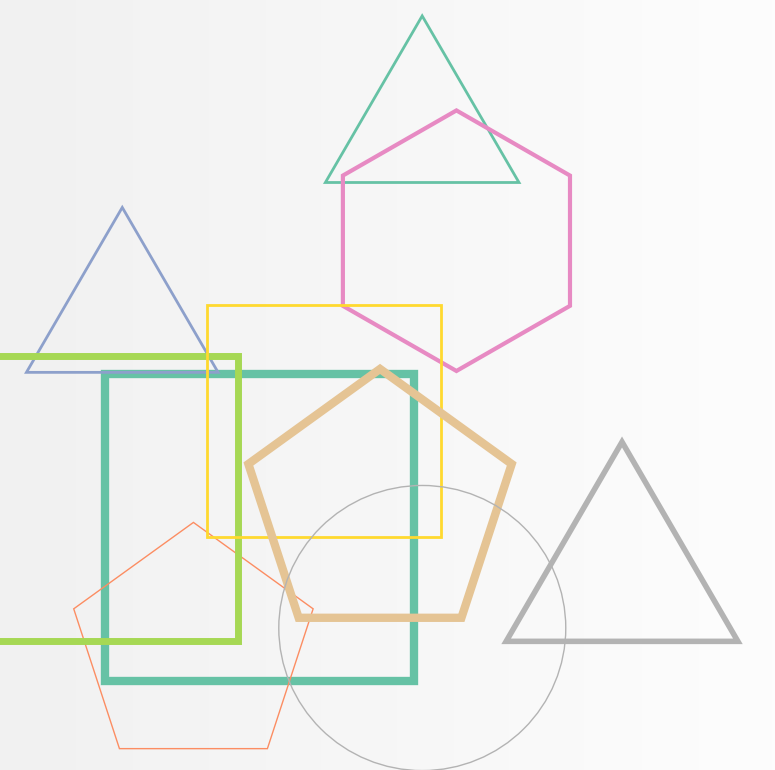[{"shape": "square", "thickness": 3, "radius": 1.0, "center": [0.334, 0.315]}, {"shape": "triangle", "thickness": 1, "radius": 0.72, "center": [0.545, 0.835]}, {"shape": "pentagon", "thickness": 0.5, "radius": 0.81, "center": [0.25, 0.159]}, {"shape": "triangle", "thickness": 1, "radius": 0.71, "center": [0.158, 0.588]}, {"shape": "hexagon", "thickness": 1.5, "radius": 0.85, "center": [0.589, 0.687]}, {"shape": "square", "thickness": 2.5, "radius": 0.93, "center": [0.121, 0.353]}, {"shape": "square", "thickness": 1, "radius": 0.75, "center": [0.418, 0.454]}, {"shape": "pentagon", "thickness": 3, "radius": 0.89, "center": [0.49, 0.342]}, {"shape": "circle", "thickness": 0.5, "radius": 0.93, "center": [0.545, 0.184]}, {"shape": "triangle", "thickness": 2, "radius": 0.86, "center": [0.803, 0.253]}]